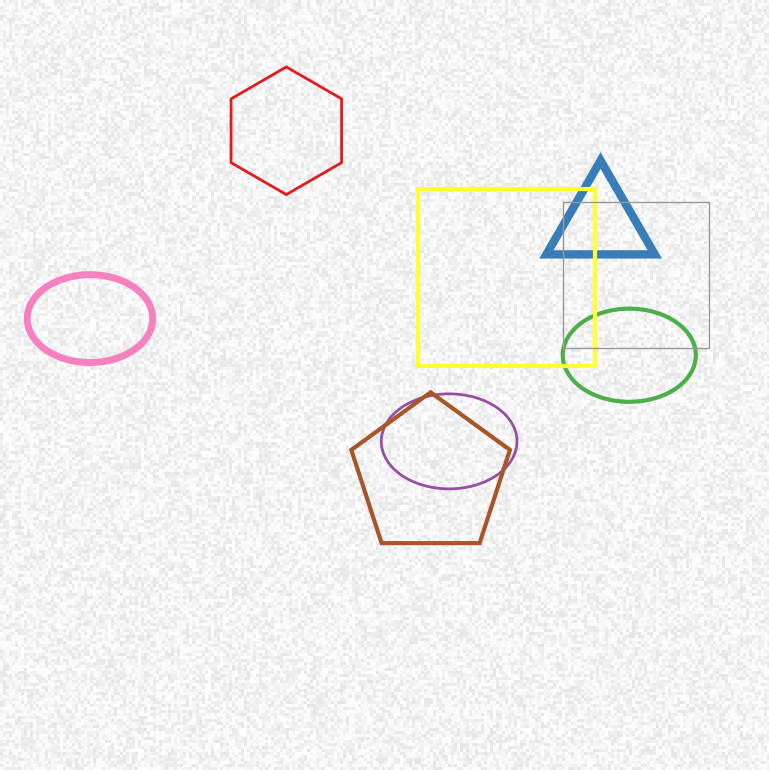[{"shape": "hexagon", "thickness": 1, "radius": 0.41, "center": [0.372, 0.83]}, {"shape": "triangle", "thickness": 3, "radius": 0.41, "center": [0.78, 0.71]}, {"shape": "oval", "thickness": 1.5, "radius": 0.43, "center": [0.817, 0.539]}, {"shape": "oval", "thickness": 1, "radius": 0.44, "center": [0.583, 0.427]}, {"shape": "square", "thickness": 1.5, "radius": 0.57, "center": [0.658, 0.64]}, {"shape": "pentagon", "thickness": 1.5, "radius": 0.54, "center": [0.559, 0.382]}, {"shape": "oval", "thickness": 2.5, "radius": 0.41, "center": [0.117, 0.586]}, {"shape": "square", "thickness": 0.5, "radius": 0.47, "center": [0.826, 0.643]}]